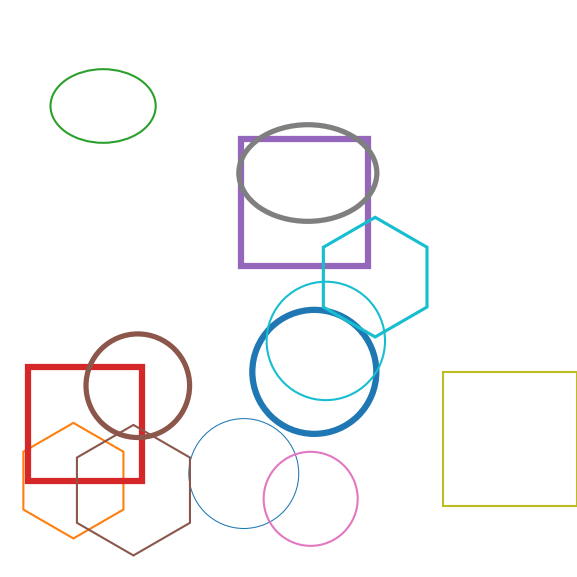[{"shape": "circle", "thickness": 3, "radius": 0.54, "center": [0.544, 0.355]}, {"shape": "circle", "thickness": 0.5, "radius": 0.48, "center": [0.422, 0.179]}, {"shape": "hexagon", "thickness": 1, "radius": 0.5, "center": [0.127, 0.167]}, {"shape": "oval", "thickness": 1, "radius": 0.46, "center": [0.179, 0.816]}, {"shape": "square", "thickness": 3, "radius": 0.5, "center": [0.147, 0.265]}, {"shape": "square", "thickness": 3, "radius": 0.55, "center": [0.527, 0.648]}, {"shape": "circle", "thickness": 2.5, "radius": 0.45, "center": [0.239, 0.331]}, {"shape": "hexagon", "thickness": 1, "radius": 0.57, "center": [0.231, 0.15]}, {"shape": "circle", "thickness": 1, "radius": 0.41, "center": [0.538, 0.135]}, {"shape": "oval", "thickness": 2.5, "radius": 0.6, "center": [0.533, 0.7]}, {"shape": "square", "thickness": 1, "radius": 0.58, "center": [0.883, 0.239]}, {"shape": "hexagon", "thickness": 1.5, "radius": 0.52, "center": [0.65, 0.519]}, {"shape": "circle", "thickness": 1, "radius": 0.51, "center": [0.564, 0.409]}]